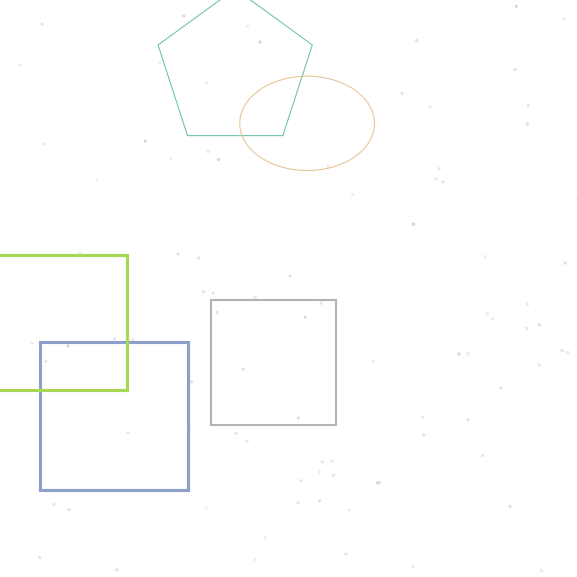[{"shape": "pentagon", "thickness": 0.5, "radius": 0.7, "center": [0.407, 0.878]}, {"shape": "square", "thickness": 1.5, "radius": 0.64, "center": [0.197, 0.279]}, {"shape": "square", "thickness": 1.5, "radius": 0.59, "center": [0.102, 0.441]}, {"shape": "oval", "thickness": 0.5, "radius": 0.58, "center": [0.532, 0.786]}, {"shape": "square", "thickness": 1, "radius": 0.54, "center": [0.474, 0.372]}]